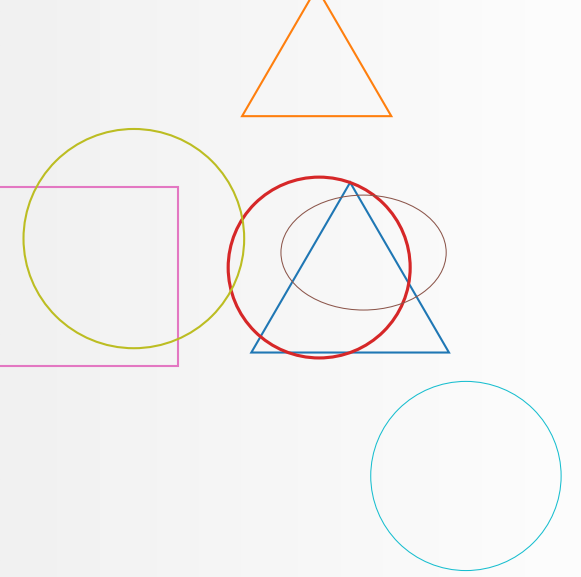[{"shape": "triangle", "thickness": 1, "radius": 0.98, "center": [0.602, 0.487]}, {"shape": "triangle", "thickness": 1, "radius": 0.74, "center": [0.545, 0.872]}, {"shape": "circle", "thickness": 1.5, "radius": 0.78, "center": [0.549, 0.536]}, {"shape": "oval", "thickness": 0.5, "radius": 0.71, "center": [0.626, 0.562]}, {"shape": "square", "thickness": 1, "radius": 0.78, "center": [0.15, 0.521]}, {"shape": "circle", "thickness": 1, "radius": 0.95, "center": [0.23, 0.586]}, {"shape": "circle", "thickness": 0.5, "radius": 0.82, "center": [0.802, 0.175]}]